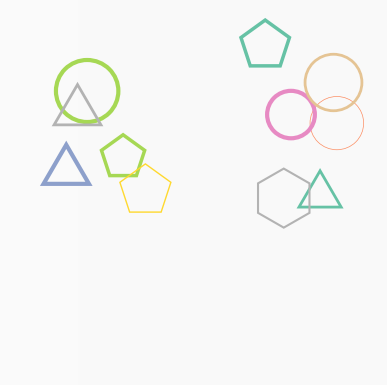[{"shape": "triangle", "thickness": 2, "radius": 0.31, "center": [0.826, 0.494]}, {"shape": "pentagon", "thickness": 2.5, "radius": 0.33, "center": [0.684, 0.882]}, {"shape": "circle", "thickness": 0.5, "radius": 0.35, "center": [0.869, 0.68]}, {"shape": "triangle", "thickness": 3, "radius": 0.34, "center": [0.171, 0.556]}, {"shape": "circle", "thickness": 3, "radius": 0.31, "center": [0.751, 0.702]}, {"shape": "pentagon", "thickness": 2.5, "radius": 0.29, "center": [0.318, 0.591]}, {"shape": "circle", "thickness": 3, "radius": 0.4, "center": [0.225, 0.764]}, {"shape": "pentagon", "thickness": 1, "radius": 0.35, "center": [0.375, 0.505]}, {"shape": "circle", "thickness": 2, "radius": 0.37, "center": [0.861, 0.786]}, {"shape": "triangle", "thickness": 2, "radius": 0.35, "center": [0.2, 0.711]}, {"shape": "hexagon", "thickness": 1.5, "radius": 0.38, "center": [0.732, 0.485]}]